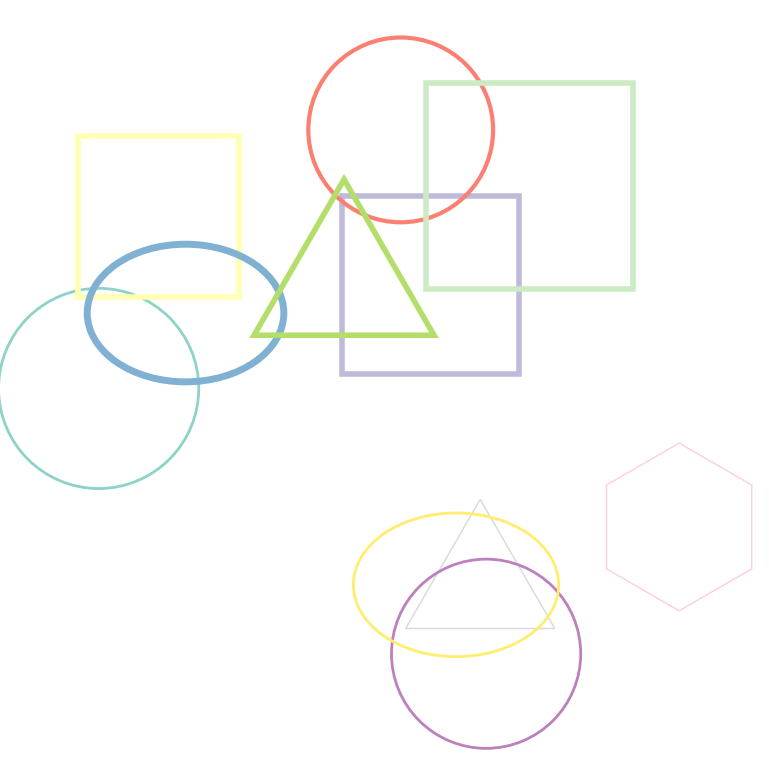[{"shape": "circle", "thickness": 1, "radius": 0.65, "center": [0.128, 0.496]}, {"shape": "square", "thickness": 2, "radius": 0.52, "center": [0.206, 0.719]}, {"shape": "square", "thickness": 2, "radius": 0.58, "center": [0.559, 0.63]}, {"shape": "circle", "thickness": 1.5, "radius": 0.6, "center": [0.52, 0.831]}, {"shape": "oval", "thickness": 2.5, "radius": 0.64, "center": [0.241, 0.593]}, {"shape": "triangle", "thickness": 2, "radius": 0.67, "center": [0.447, 0.632]}, {"shape": "hexagon", "thickness": 0.5, "radius": 0.54, "center": [0.882, 0.316]}, {"shape": "triangle", "thickness": 0.5, "radius": 0.56, "center": [0.624, 0.24]}, {"shape": "circle", "thickness": 1, "radius": 0.61, "center": [0.631, 0.151]}, {"shape": "square", "thickness": 2, "radius": 0.67, "center": [0.688, 0.758]}, {"shape": "oval", "thickness": 1, "radius": 0.67, "center": [0.592, 0.24]}]